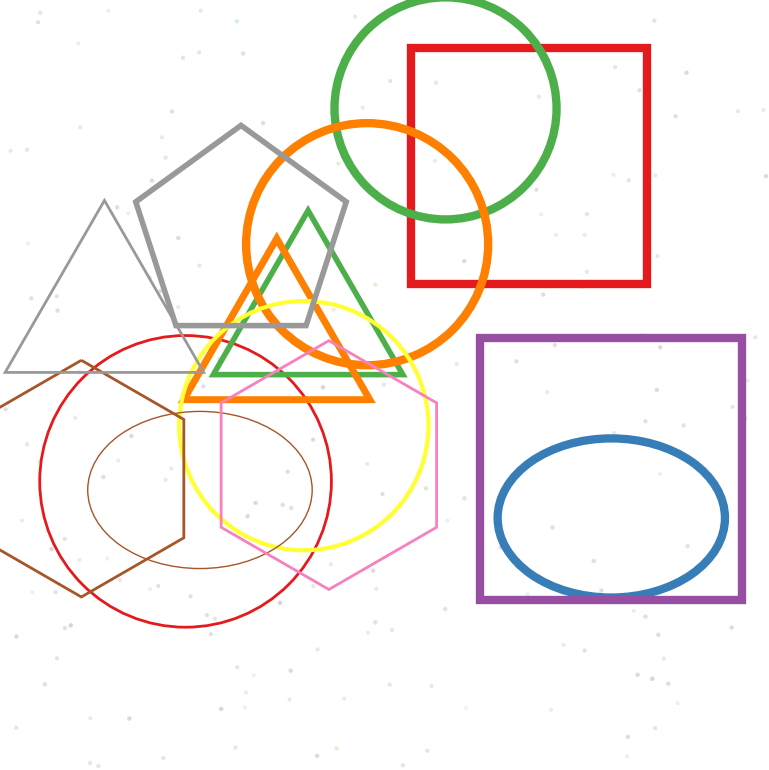[{"shape": "square", "thickness": 3, "radius": 0.77, "center": [0.687, 0.784]}, {"shape": "circle", "thickness": 1, "radius": 0.95, "center": [0.241, 0.375]}, {"shape": "oval", "thickness": 3, "radius": 0.74, "center": [0.794, 0.327]}, {"shape": "circle", "thickness": 3, "radius": 0.72, "center": [0.579, 0.859]}, {"shape": "triangle", "thickness": 2, "radius": 0.71, "center": [0.4, 0.585]}, {"shape": "square", "thickness": 3, "radius": 0.85, "center": [0.793, 0.391]}, {"shape": "triangle", "thickness": 2.5, "radius": 0.7, "center": [0.359, 0.551]}, {"shape": "circle", "thickness": 3, "radius": 0.79, "center": [0.477, 0.683]}, {"shape": "circle", "thickness": 1.5, "radius": 0.81, "center": [0.395, 0.447]}, {"shape": "hexagon", "thickness": 1, "radius": 0.77, "center": [0.106, 0.378]}, {"shape": "oval", "thickness": 0.5, "radius": 0.73, "center": [0.26, 0.364]}, {"shape": "hexagon", "thickness": 1, "radius": 0.81, "center": [0.427, 0.396]}, {"shape": "triangle", "thickness": 1, "radius": 0.74, "center": [0.136, 0.591]}, {"shape": "pentagon", "thickness": 2, "radius": 0.72, "center": [0.313, 0.693]}]